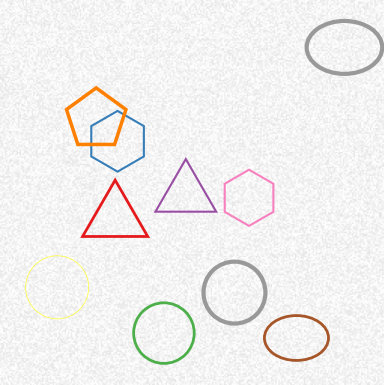[{"shape": "triangle", "thickness": 2, "radius": 0.49, "center": [0.299, 0.435]}, {"shape": "hexagon", "thickness": 1.5, "radius": 0.39, "center": [0.305, 0.633]}, {"shape": "circle", "thickness": 2, "radius": 0.39, "center": [0.426, 0.135]}, {"shape": "triangle", "thickness": 1.5, "radius": 0.46, "center": [0.483, 0.496]}, {"shape": "pentagon", "thickness": 2.5, "radius": 0.41, "center": [0.25, 0.69]}, {"shape": "circle", "thickness": 0.5, "radius": 0.41, "center": [0.149, 0.254]}, {"shape": "oval", "thickness": 2, "radius": 0.42, "center": [0.77, 0.122]}, {"shape": "hexagon", "thickness": 1.5, "radius": 0.36, "center": [0.647, 0.486]}, {"shape": "circle", "thickness": 3, "radius": 0.4, "center": [0.609, 0.24]}, {"shape": "oval", "thickness": 3, "radius": 0.49, "center": [0.895, 0.877]}]